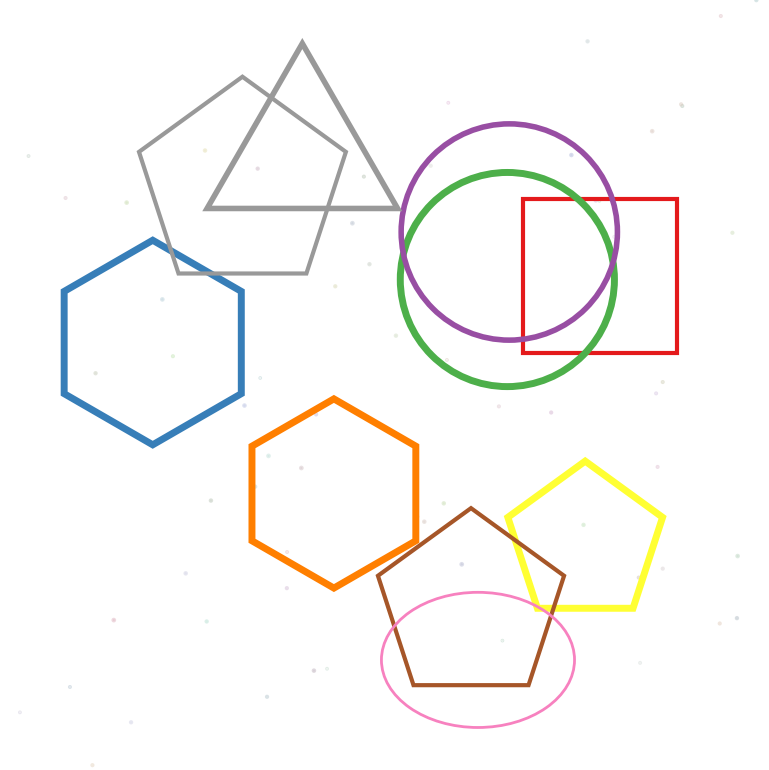[{"shape": "square", "thickness": 1.5, "radius": 0.5, "center": [0.78, 0.641]}, {"shape": "hexagon", "thickness": 2.5, "radius": 0.66, "center": [0.198, 0.555]}, {"shape": "circle", "thickness": 2.5, "radius": 0.7, "center": [0.659, 0.637]}, {"shape": "circle", "thickness": 2, "radius": 0.7, "center": [0.661, 0.699]}, {"shape": "hexagon", "thickness": 2.5, "radius": 0.61, "center": [0.434, 0.359]}, {"shape": "pentagon", "thickness": 2.5, "radius": 0.53, "center": [0.76, 0.295]}, {"shape": "pentagon", "thickness": 1.5, "radius": 0.64, "center": [0.612, 0.213]}, {"shape": "oval", "thickness": 1, "radius": 0.63, "center": [0.621, 0.143]}, {"shape": "pentagon", "thickness": 1.5, "radius": 0.71, "center": [0.315, 0.759]}, {"shape": "triangle", "thickness": 2, "radius": 0.71, "center": [0.393, 0.801]}]